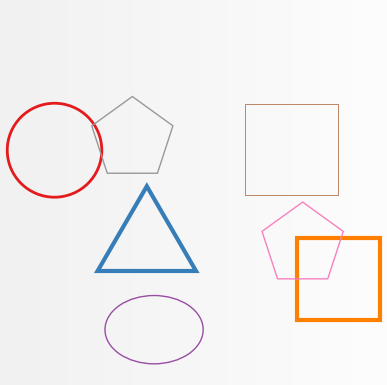[{"shape": "circle", "thickness": 2, "radius": 0.61, "center": [0.141, 0.61]}, {"shape": "triangle", "thickness": 3, "radius": 0.73, "center": [0.379, 0.369]}, {"shape": "oval", "thickness": 1, "radius": 0.63, "center": [0.398, 0.144]}, {"shape": "square", "thickness": 3, "radius": 0.53, "center": [0.873, 0.275]}, {"shape": "square", "thickness": 0.5, "radius": 0.6, "center": [0.752, 0.611]}, {"shape": "pentagon", "thickness": 1, "radius": 0.55, "center": [0.781, 0.365]}, {"shape": "pentagon", "thickness": 1, "radius": 0.55, "center": [0.342, 0.639]}]